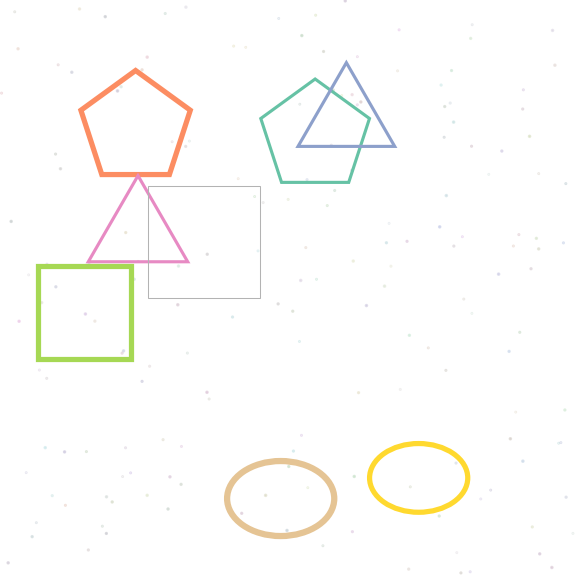[{"shape": "pentagon", "thickness": 1.5, "radius": 0.49, "center": [0.546, 0.763]}, {"shape": "pentagon", "thickness": 2.5, "radius": 0.5, "center": [0.235, 0.777]}, {"shape": "triangle", "thickness": 1.5, "radius": 0.48, "center": [0.6, 0.794]}, {"shape": "triangle", "thickness": 1.5, "radius": 0.5, "center": [0.239, 0.596]}, {"shape": "square", "thickness": 2.5, "radius": 0.4, "center": [0.147, 0.458]}, {"shape": "oval", "thickness": 2.5, "radius": 0.43, "center": [0.725, 0.172]}, {"shape": "oval", "thickness": 3, "radius": 0.46, "center": [0.486, 0.136]}, {"shape": "square", "thickness": 0.5, "radius": 0.48, "center": [0.353, 0.58]}]